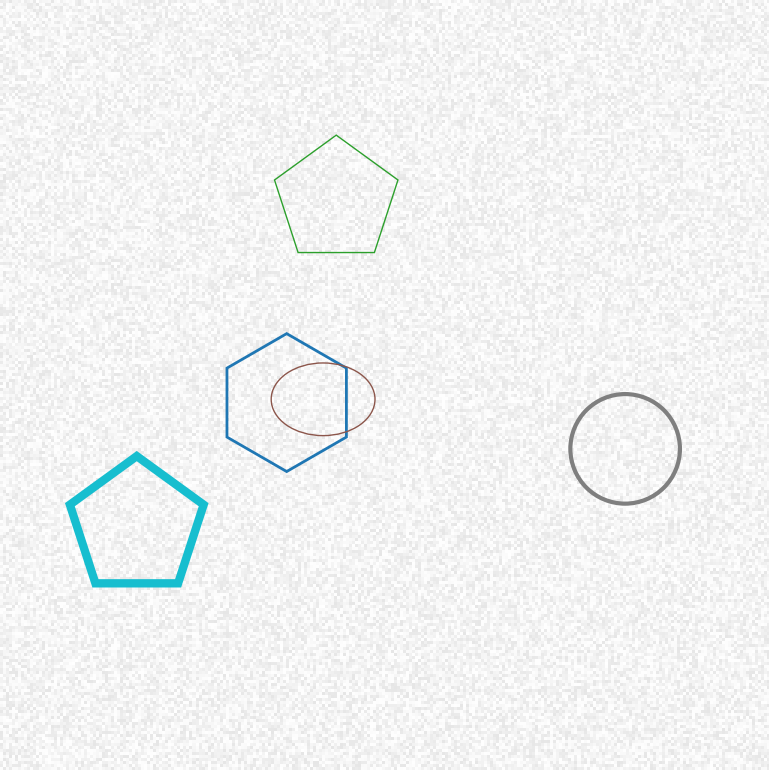[{"shape": "hexagon", "thickness": 1, "radius": 0.45, "center": [0.372, 0.477]}, {"shape": "pentagon", "thickness": 0.5, "radius": 0.42, "center": [0.437, 0.74]}, {"shape": "oval", "thickness": 0.5, "radius": 0.34, "center": [0.42, 0.481]}, {"shape": "circle", "thickness": 1.5, "radius": 0.36, "center": [0.812, 0.417]}, {"shape": "pentagon", "thickness": 3, "radius": 0.46, "center": [0.178, 0.316]}]